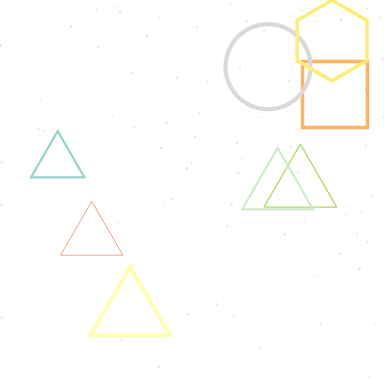[{"shape": "triangle", "thickness": 1.5, "radius": 0.4, "center": [0.15, 0.579]}, {"shape": "triangle", "thickness": 3, "radius": 0.59, "center": [0.338, 0.189]}, {"shape": "triangle", "thickness": 0.5, "radius": 0.47, "center": [0.238, 0.384]}, {"shape": "square", "thickness": 2.5, "radius": 0.43, "center": [0.869, 0.756]}, {"shape": "triangle", "thickness": 1, "radius": 0.55, "center": [0.78, 0.517]}, {"shape": "circle", "thickness": 3, "radius": 0.55, "center": [0.696, 0.827]}, {"shape": "triangle", "thickness": 1.5, "radius": 0.53, "center": [0.721, 0.509]}, {"shape": "hexagon", "thickness": 2.5, "radius": 0.52, "center": [0.862, 0.895]}]